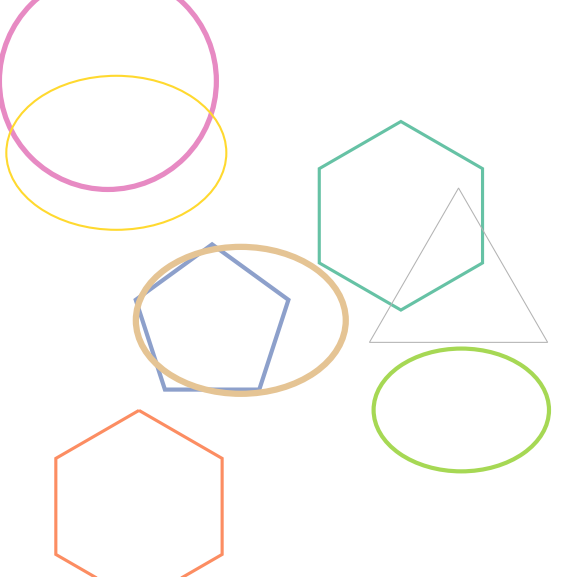[{"shape": "hexagon", "thickness": 1.5, "radius": 0.82, "center": [0.694, 0.625]}, {"shape": "hexagon", "thickness": 1.5, "radius": 0.83, "center": [0.241, 0.122]}, {"shape": "pentagon", "thickness": 2, "radius": 0.69, "center": [0.367, 0.437]}, {"shape": "circle", "thickness": 2.5, "radius": 0.94, "center": [0.187, 0.859]}, {"shape": "oval", "thickness": 2, "radius": 0.76, "center": [0.799, 0.289]}, {"shape": "oval", "thickness": 1, "radius": 0.95, "center": [0.201, 0.735]}, {"shape": "oval", "thickness": 3, "radius": 0.91, "center": [0.417, 0.444]}, {"shape": "triangle", "thickness": 0.5, "radius": 0.89, "center": [0.794, 0.495]}]